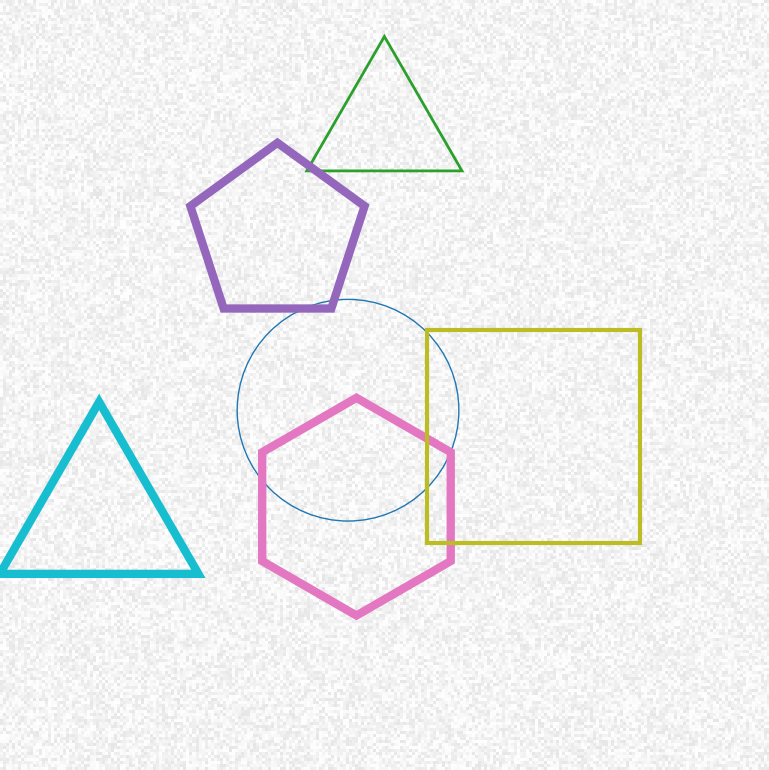[{"shape": "circle", "thickness": 0.5, "radius": 0.72, "center": [0.452, 0.467]}, {"shape": "triangle", "thickness": 1, "radius": 0.58, "center": [0.499, 0.836]}, {"shape": "pentagon", "thickness": 3, "radius": 0.59, "center": [0.36, 0.696]}, {"shape": "hexagon", "thickness": 3, "radius": 0.71, "center": [0.463, 0.342]}, {"shape": "square", "thickness": 1.5, "radius": 0.69, "center": [0.693, 0.434]}, {"shape": "triangle", "thickness": 3, "radius": 0.74, "center": [0.129, 0.329]}]